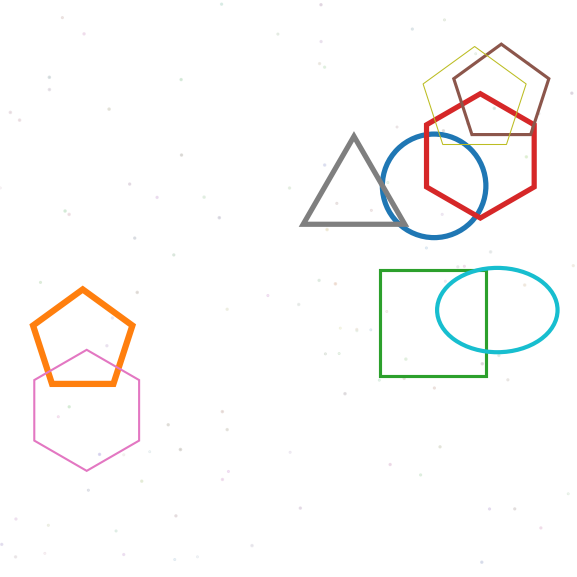[{"shape": "circle", "thickness": 2.5, "radius": 0.45, "center": [0.752, 0.677]}, {"shape": "pentagon", "thickness": 3, "radius": 0.45, "center": [0.143, 0.408]}, {"shape": "square", "thickness": 1.5, "radius": 0.46, "center": [0.75, 0.439]}, {"shape": "hexagon", "thickness": 2.5, "radius": 0.54, "center": [0.832, 0.729]}, {"shape": "pentagon", "thickness": 1.5, "radius": 0.43, "center": [0.868, 0.836]}, {"shape": "hexagon", "thickness": 1, "radius": 0.52, "center": [0.15, 0.289]}, {"shape": "triangle", "thickness": 2.5, "radius": 0.51, "center": [0.613, 0.662]}, {"shape": "pentagon", "thickness": 0.5, "radius": 0.47, "center": [0.822, 0.825]}, {"shape": "oval", "thickness": 2, "radius": 0.52, "center": [0.861, 0.462]}]